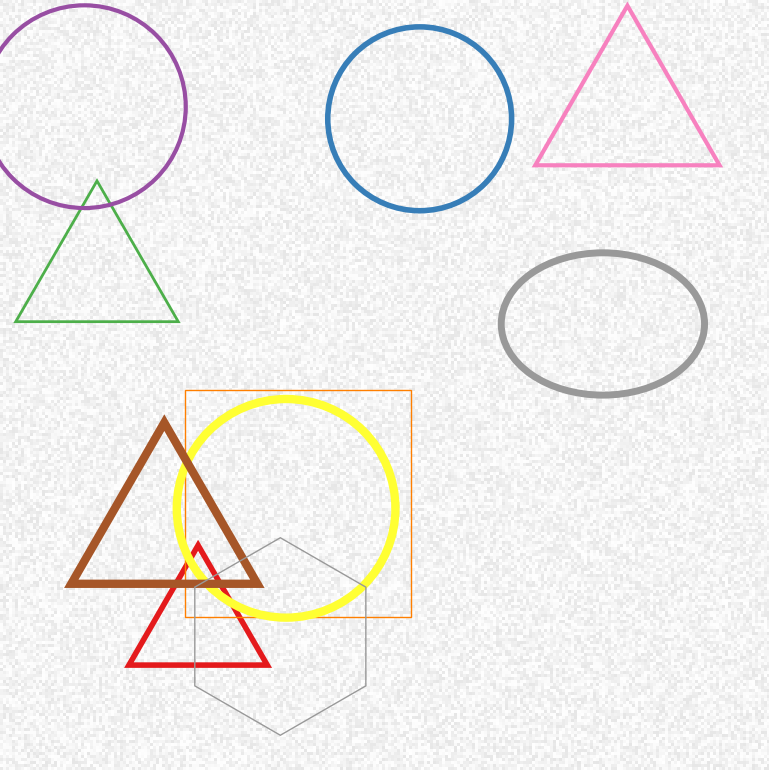[{"shape": "triangle", "thickness": 2, "radius": 0.52, "center": [0.257, 0.188]}, {"shape": "circle", "thickness": 2, "radius": 0.6, "center": [0.545, 0.846]}, {"shape": "triangle", "thickness": 1, "radius": 0.61, "center": [0.126, 0.643]}, {"shape": "circle", "thickness": 1.5, "radius": 0.66, "center": [0.11, 0.861]}, {"shape": "square", "thickness": 0.5, "radius": 0.73, "center": [0.387, 0.346]}, {"shape": "circle", "thickness": 3, "radius": 0.71, "center": [0.372, 0.34]}, {"shape": "triangle", "thickness": 3, "radius": 0.7, "center": [0.213, 0.312]}, {"shape": "triangle", "thickness": 1.5, "radius": 0.69, "center": [0.815, 0.854]}, {"shape": "oval", "thickness": 2.5, "radius": 0.66, "center": [0.783, 0.579]}, {"shape": "hexagon", "thickness": 0.5, "radius": 0.64, "center": [0.364, 0.173]}]